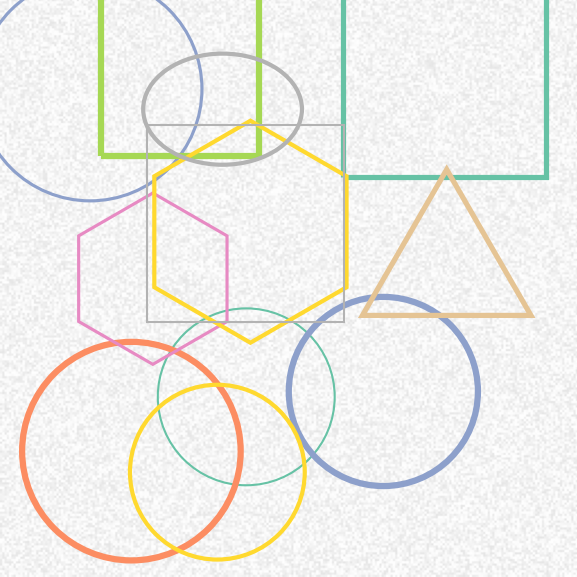[{"shape": "circle", "thickness": 1, "radius": 0.77, "center": [0.426, 0.312]}, {"shape": "square", "thickness": 2.5, "radius": 0.88, "center": [0.769, 0.869]}, {"shape": "circle", "thickness": 3, "radius": 0.95, "center": [0.228, 0.218]}, {"shape": "circle", "thickness": 3, "radius": 0.82, "center": [0.664, 0.321]}, {"shape": "circle", "thickness": 1.5, "radius": 0.97, "center": [0.156, 0.845]}, {"shape": "hexagon", "thickness": 1.5, "radius": 0.74, "center": [0.265, 0.517]}, {"shape": "square", "thickness": 3, "radius": 0.69, "center": [0.312, 0.867]}, {"shape": "circle", "thickness": 2, "radius": 0.76, "center": [0.376, 0.182]}, {"shape": "hexagon", "thickness": 2, "radius": 0.96, "center": [0.434, 0.598]}, {"shape": "triangle", "thickness": 2.5, "radius": 0.84, "center": [0.774, 0.537]}, {"shape": "square", "thickness": 1, "radius": 0.85, "center": [0.424, 0.612]}, {"shape": "oval", "thickness": 2, "radius": 0.69, "center": [0.385, 0.81]}]